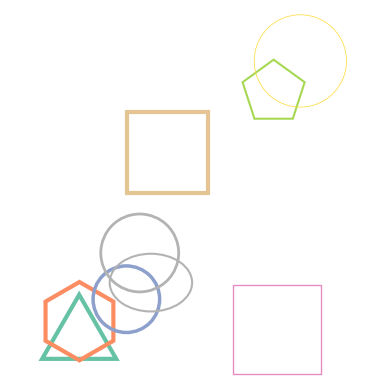[{"shape": "triangle", "thickness": 3, "radius": 0.56, "center": [0.206, 0.123]}, {"shape": "hexagon", "thickness": 3, "radius": 0.51, "center": [0.206, 0.166]}, {"shape": "circle", "thickness": 2.5, "radius": 0.43, "center": [0.328, 0.223]}, {"shape": "square", "thickness": 1, "radius": 0.58, "center": [0.719, 0.144]}, {"shape": "pentagon", "thickness": 1.5, "radius": 0.42, "center": [0.711, 0.76]}, {"shape": "circle", "thickness": 0.5, "radius": 0.6, "center": [0.78, 0.842]}, {"shape": "square", "thickness": 3, "radius": 0.52, "center": [0.434, 0.605]}, {"shape": "oval", "thickness": 1.5, "radius": 0.54, "center": [0.392, 0.266]}, {"shape": "circle", "thickness": 2, "radius": 0.51, "center": [0.363, 0.343]}]